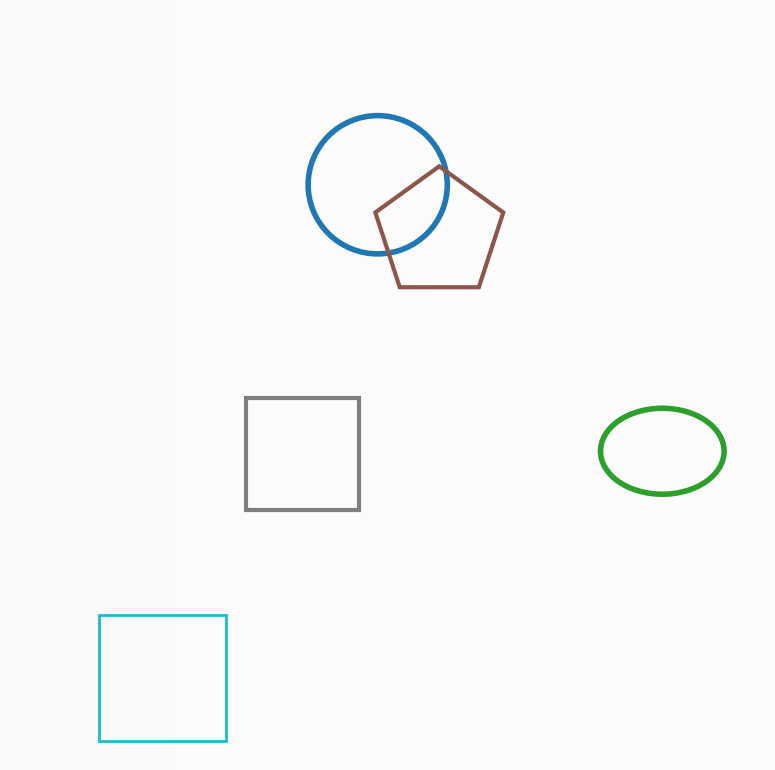[{"shape": "circle", "thickness": 2, "radius": 0.45, "center": [0.487, 0.76]}, {"shape": "oval", "thickness": 2, "radius": 0.4, "center": [0.855, 0.414]}, {"shape": "pentagon", "thickness": 1.5, "radius": 0.43, "center": [0.567, 0.697]}, {"shape": "square", "thickness": 1.5, "radius": 0.37, "center": [0.39, 0.41]}, {"shape": "square", "thickness": 1, "radius": 0.41, "center": [0.21, 0.12]}]